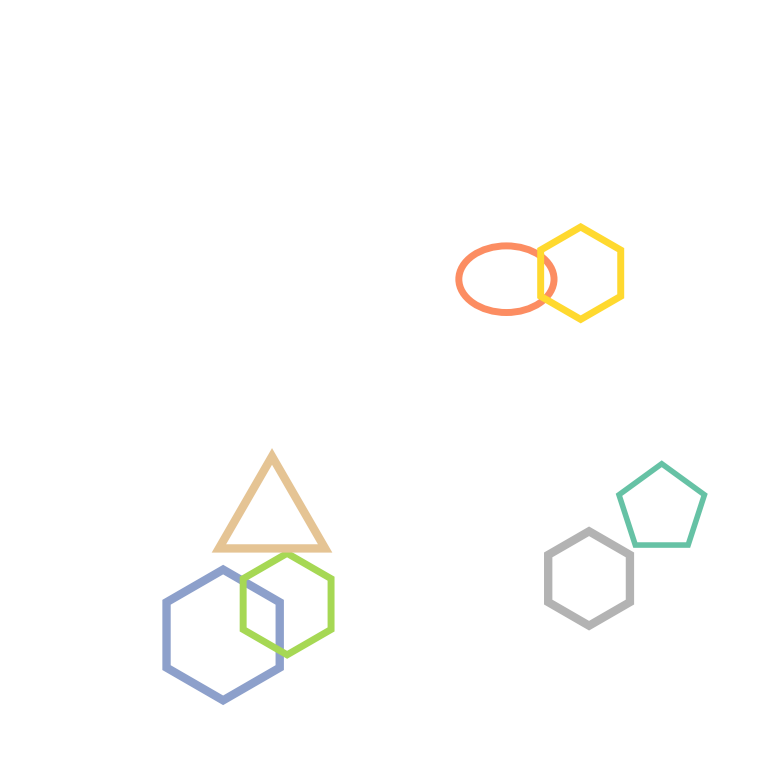[{"shape": "pentagon", "thickness": 2, "radius": 0.29, "center": [0.859, 0.339]}, {"shape": "oval", "thickness": 2.5, "radius": 0.31, "center": [0.658, 0.637]}, {"shape": "hexagon", "thickness": 3, "radius": 0.42, "center": [0.29, 0.175]}, {"shape": "hexagon", "thickness": 2.5, "radius": 0.33, "center": [0.373, 0.215]}, {"shape": "hexagon", "thickness": 2.5, "radius": 0.3, "center": [0.754, 0.645]}, {"shape": "triangle", "thickness": 3, "radius": 0.4, "center": [0.353, 0.328]}, {"shape": "hexagon", "thickness": 3, "radius": 0.31, "center": [0.765, 0.249]}]